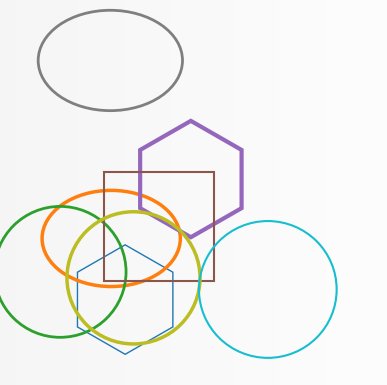[{"shape": "hexagon", "thickness": 1, "radius": 0.71, "center": [0.323, 0.222]}, {"shape": "oval", "thickness": 2.5, "radius": 0.89, "center": [0.287, 0.381]}, {"shape": "circle", "thickness": 2, "radius": 0.85, "center": [0.155, 0.294]}, {"shape": "hexagon", "thickness": 3, "radius": 0.76, "center": [0.493, 0.535]}, {"shape": "square", "thickness": 1.5, "radius": 0.71, "center": [0.411, 0.412]}, {"shape": "oval", "thickness": 2, "radius": 0.93, "center": [0.285, 0.843]}, {"shape": "circle", "thickness": 2.5, "radius": 0.86, "center": [0.345, 0.278]}, {"shape": "circle", "thickness": 1.5, "radius": 0.89, "center": [0.691, 0.248]}]